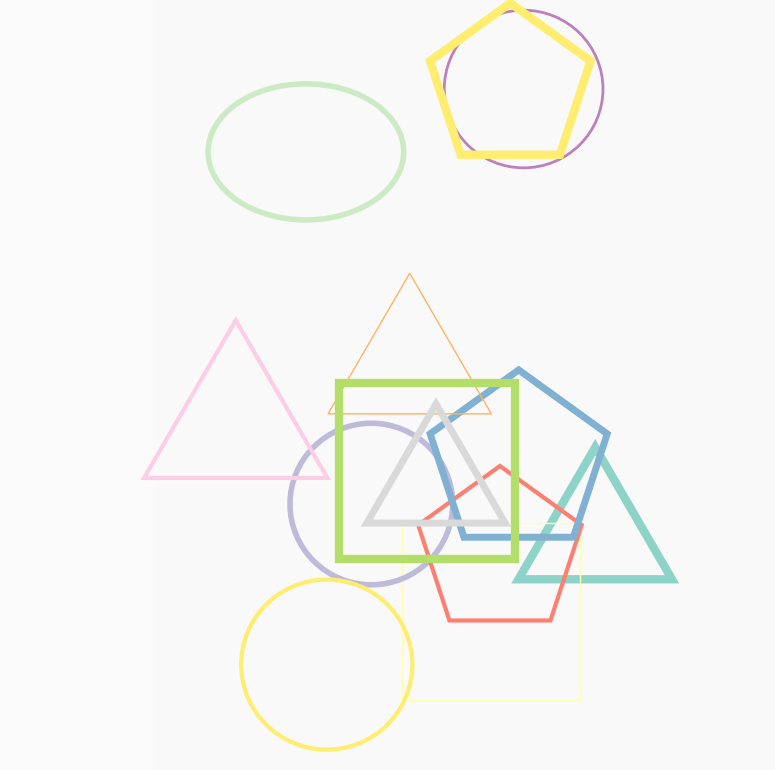[{"shape": "triangle", "thickness": 3, "radius": 0.57, "center": [0.768, 0.305]}, {"shape": "square", "thickness": 0.5, "radius": 0.57, "center": [0.634, 0.206]}, {"shape": "circle", "thickness": 2, "radius": 0.52, "center": [0.479, 0.345]}, {"shape": "pentagon", "thickness": 1.5, "radius": 0.55, "center": [0.645, 0.284]}, {"shape": "pentagon", "thickness": 2.5, "radius": 0.6, "center": [0.669, 0.399]}, {"shape": "triangle", "thickness": 0.5, "radius": 0.61, "center": [0.529, 0.523]}, {"shape": "square", "thickness": 3, "radius": 0.57, "center": [0.551, 0.389]}, {"shape": "triangle", "thickness": 1.5, "radius": 0.68, "center": [0.304, 0.448]}, {"shape": "triangle", "thickness": 2.5, "radius": 0.52, "center": [0.563, 0.372]}, {"shape": "circle", "thickness": 1, "radius": 0.51, "center": [0.676, 0.884]}, {"shape": "oval", "thickness": 2, "radius": 0.63, "center": [0.395, 0.803]}, {"shape": "pentagon", "thickness": 3, "radius": 0.54, "center": [0.658, 0.887]}, {"shape": "circle", "thickness": 1.5, "radius": 0.55, "center": [0.422, 0.137]}]